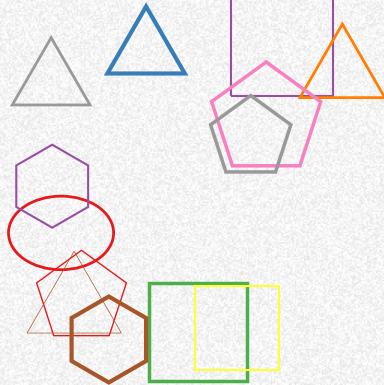[{"shape": "oval", "thickness": 2, "radius": 0.68, "center": [0.159, 0.395]}, {"shape": "pentagon", "thickness": 1, "radius": 0.61, "center": [0.212, 0.227]}, {"shape": "triangle", "thickness": 3, "radius": 0.58, "center": [0.379, 0.867]}, {"shape": "square", "thickness": 2.5, "radius": 0.63, "center": [0.515, 0.137]}, {"shape": "square", "thickness": 1.5, "radius": 0.66, "center": [0.732, 0.883]}, {"shape": "hexagon", "thickness": 1.5, "radius": 0.54, "center": [0.136, 0.516]}, {"shape": "triangle", "thickness": 2, "radius": 0.64, "center": [0.889, 0.81]}, {"shape": "square", "thickness": 1.5, "radius": 0.55, "center": [0.616, 0.148]}, {"shape": "triangle", "thickness": 0.5, "radius": 0.71, "center": [0.193, 0.206]}, {"shape": "hexagon", "thickness": 3, "radius": 0.56, "center": [0.283, 0.118]}, {"shape": "pentagon", "thickness": 2.5, "radius": 0.75, "center": [0.691, 0.69]}, {"shape": "pentagon", "thickness": 2.5, "radius": 0.55, "center": [0.651, 0.642]}, {"shape": "triangle", "thickness": 2, "radius": 0.58, "center": [0.133, 0.786]}]